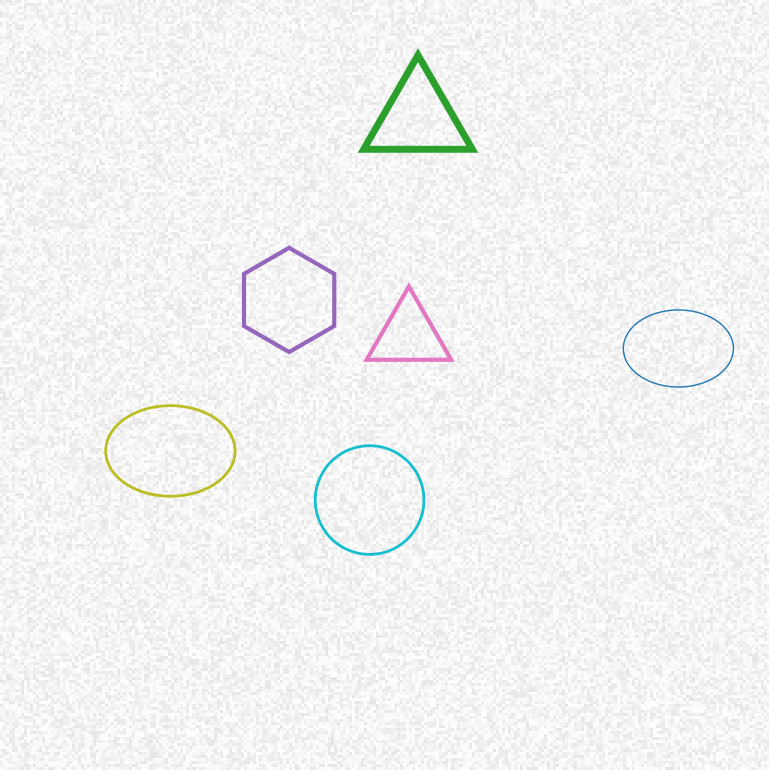[{"shape": "oval", "thickness": 0.5, "radius": 0.36, "center": [0.881, 0.547]}, {"shape": "triangle", "thickness": 2.5, "radius": 0.41, "center": [0.543, 0.847]}, {"shape": "hexagon", "thickness": 1.5, "radius": 0.34, "center": [0.375, 0.61]}, {"shape": "triangle", "thickness": 1.5, "radius": 0.32, "center": [0.531, 0.564]}, {"shape": "oval", "thickness": 1, "radius": 0.42, "center": [0.221, 0.414]}, {"shape": "circle", "thickness": 1, "radius": 0.35, "center": [0.48, 0.351]}]